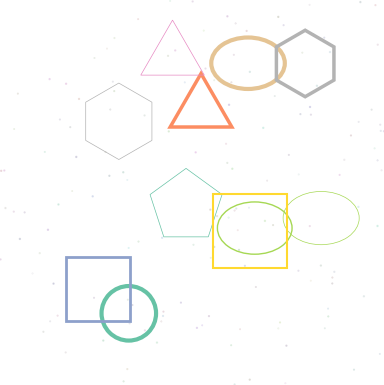[{"shape": "pentagon", "thickness": 0.5, "radius": 0.49, "center": [0.483, 0.464]}, {"shape": "circle", "thickness": 3, "radius": 0.35, "center": [0.335, 0.186]}, {"shape": "triangle", "thickness": 2.5, "radius": 0.46, "center": [0.522, 0.716]}, {"shape": "square", "thickness": 2, "radius": 0.42, "center": [0.254, 0.249]}, {"shape": "triangle", "thickness": 0.5, "radius": 0.48, "center": [0.448, 0.853]}, {"shape": "oval", "thickness": 0.5, "radius": 0.49, "center": [0.834, 0.434]}, {"shape": "oval", "thickness": 1, "radius": 0.48, "center": [0.662, 0.408]}, {"shape": "square", "thickness": 1.5, "radius": 0.48, "center": [0.649, 0.4]}, {"shape": "oval", "thickness": 3, "radius": 0.48, "center": [0.644, 0.836]}, {"shape": "hexagon", "thickness": 2.5, "radius": 0.43, "center": [0.793, 0.835]}, {"shape": "hexagon", "thickness": 0.5, "radius": 0.5, "center": [0.309, 0.685]}]